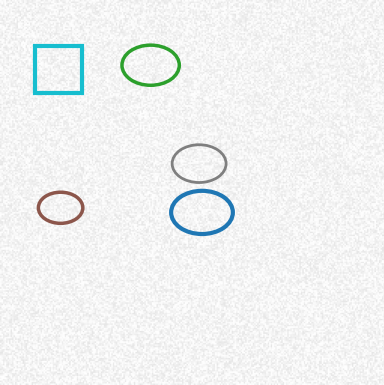[{"shape": "oval", "thickness": 3, "radius": 0.4, "center": [0.525, 0.448]}, {"shape": "oval", "thickness": 2.5, "radius": 0.37, "center": [0.391, 0.831]}, {"shape": "oval", "thickness": 2.5, "radius": 0.29, "center": [0.157, 0.46]}, {"shape": "oval", "thickness": 2, "radius": 0.35, "center": [0.517, 0.575]}, {"shape": "square", "thickness": 3, "radius": 0.31, "center": [0.153, 0.819]}]